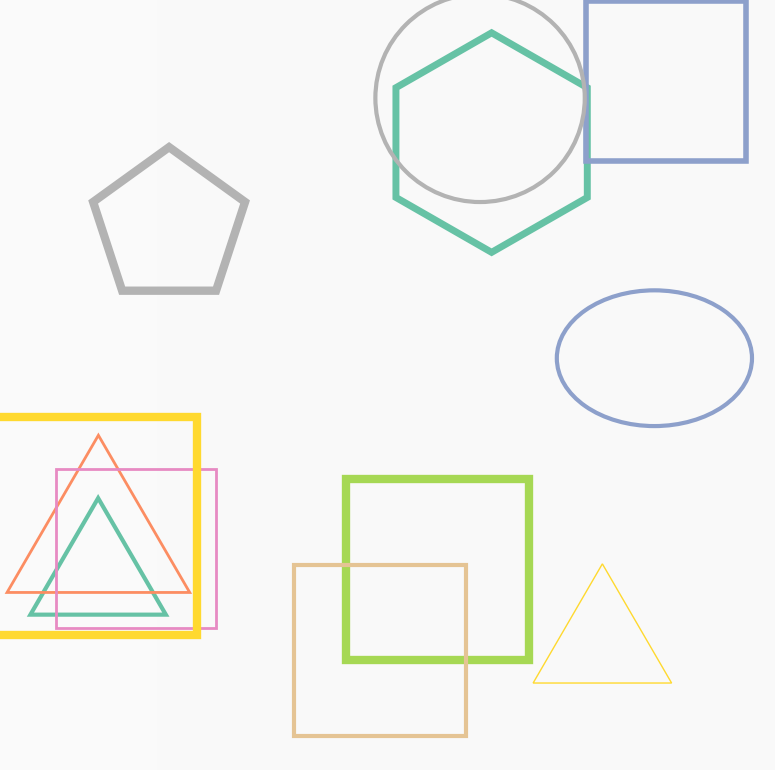[{"shape": "hexagon", "thickness": 2.5, "radius": 0.71, "center": [0.634, 0.815]}, {"shape": "triangle", "thickness": 1.5, "radius": 0.5, "center": [0.127, 0.252]}, {"shape": "triangle", "thickness": 1, "radius": 0.68, "center": [0.127, 0.299]}, {"shape": "oval", "thickness": 1.5, "radius": 0.63, "center": [0.844, 0.535]}, {"shape": "square", "thickness": 2, "radius": 0.52, "center": [0.859, 0.895]}, {"shape": "square", "thickness": 1, "radius": 0.52, "center": [0.175, 0.288]}, {"shape": "square", "thickness": 3, "radius": 0.59, "center": [0.565, 0.26]}, {"shape": "triangle", "thickness": 0.5, "radius": 0.52, "center": [0.777, 0.165]}, {"shape": "square", "thickness": 3, "radius": 0.71, "center": [0.113, 0.317]}, {"shape": "square", "thickness": 1.5, "radius": 0.55, "center": [0.491, 0.155]}, {"shape": "pentagon", "thickness": 3, "radius": 0.52, "center": [0.218, 0.706]}, {"shape": "circle", "thickness": 1.5, "radius": 0.68, "center": [0.619, 0.873]}]